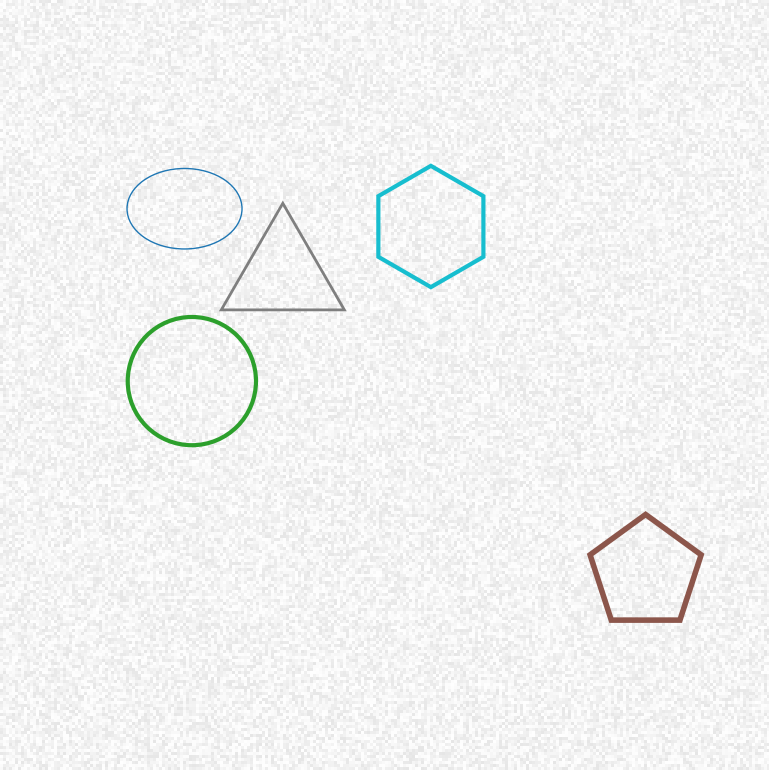[{"shape": "oval", "thickness": 0.5, "radius": 0.37, "center": [0.24, 0.729]}, {"shape": "circle", "thickness": 1.5, "radius": 0.42, "center": [0.249, 0.505]}, {"shape": "pentagon", "thickness": 2, "radius": 0.38, "center": [0.838, 0.256]}, {"shape": "triangle", "thickness": 1, "radius": 0.46, "center": [0.367, 0.644]}, {"shape": "hexagon", "thickness": 1.5, "radius": 0.39, "center": [0.56, 0.706]}]